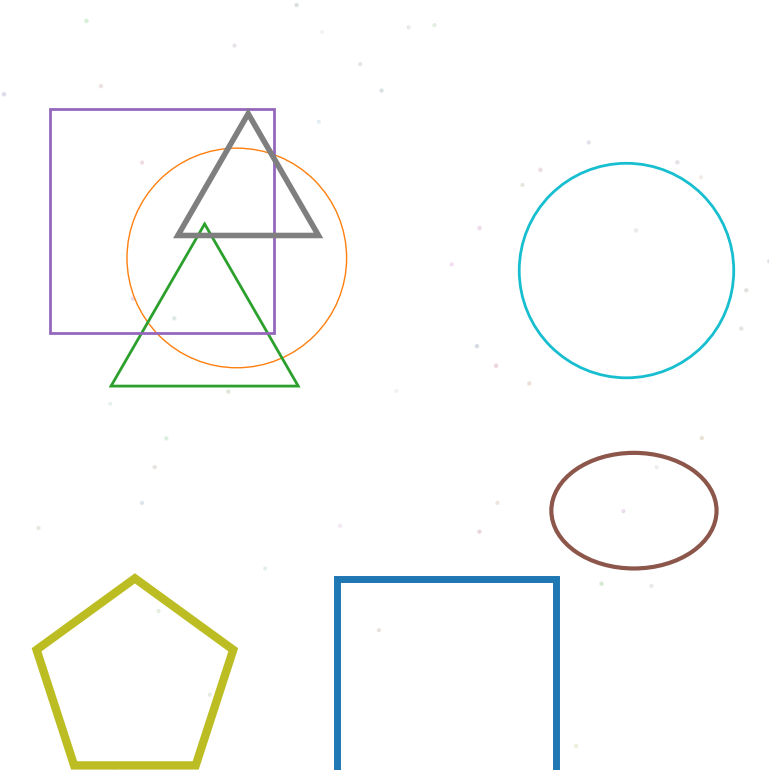[{"shape": "square", "thickness": 2.5, "radius": 0.71, "center": [0.58, 0.105]}, {"shape": "circle", "thickness": 0.5, "radius": 0.71, "center": [0.308, 0.665]}, {"shape": "triangle", "thickness": 1, "radius": 0.7, "center": [0.266, 0.569]}, {"shape": "square", "thickness": 1, "radius": 0.73, "center": [0.211, 0.713]}, {"shape": "oval", "thickness": 1.5, "radius": 0.54, "center": [0.823, 0.337]}, {"shape": "triangle", "thickness": 2, "radius": 0.53, "center": [0.322, 0.747]}, {"shape": "pentagon", "thickness": 3, "radius": 0.67, "center": [0.175, 0.115]}, {"shape": "circle", "thickness": 1, "radius": 0.7, "center": [0.814, 0.649]}]